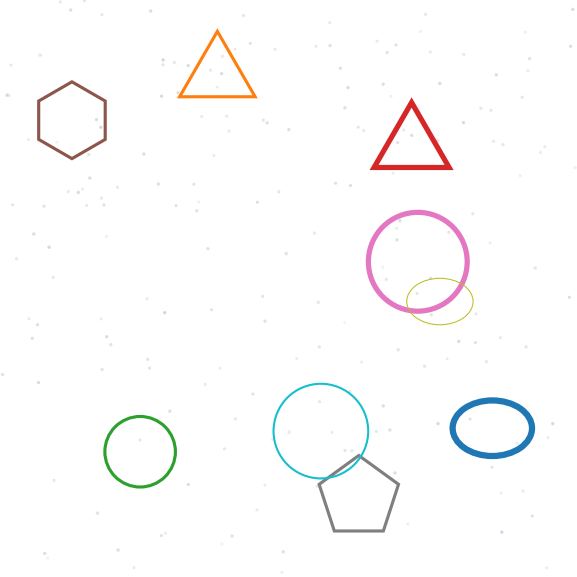[{"shape": "oval", "thickness": 3, "radius": 0.34, "center": [0.853, 0.258]}, {"shape": "triangle", "thickness": 1.5, "radius": 0.38, "center": [0.376, 0.869]}, {"shape": "circle", "thickness": 1.5, "radius": 0.31, "center": [0.243, 0.217]}, {"shape": "triangle", "thickness": 2.5, "radius": 0.38, "center": [0.713, 0.747]}, {"shape": "hexagon", "thickness": 1.5, "radius": 0.33, "center": [0.125, 0.791]}, {"shape": "circle", "thickness": 2.5, "radius": 0.43, "center": [0.723, 0.546]}, {"shape": "pentagon", "thickness": 1.5, "radius": 0.36, "center": [0.621, 0.138]}, {"shape": "oval", "thickness": 0.5, "radius": 0.29, "center": [0.762, 0.477]}, {"shape": "circle", "thickness": 1, "radius": 0.41, "center": [0.556, 0.253]}]